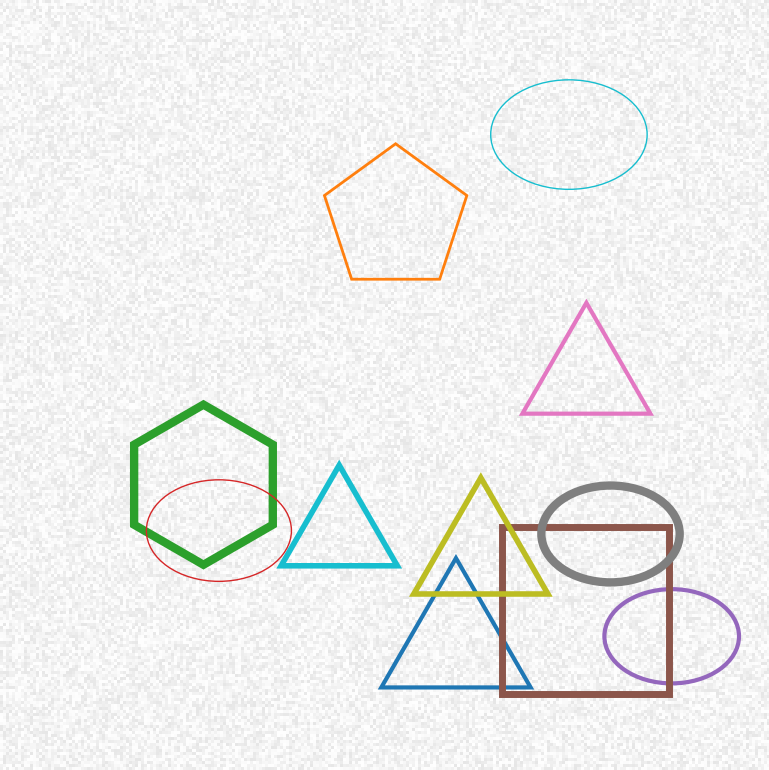[{"shape": "triangle", "thickness": 1.5, "radius": 0.56, "center": [0.592, 0.163]}, {"shape": "pentagon", "thickness": 1, "radius": 0.49, "center": [0.514, 0.716]}, {"shape": "hexagon", "thickness": 3, "radius": 0.52, "center": [0.264, 0.371]}, {"shape": "oval", "thickness": 0.5, "radius": 0.47, "center": [0.284, 0.311]}, {"shape": "oval", "thickness": 1.5, "radius": 0.44, "center": [0.872, 0.174]}, {"shape": "square", "thickness": 2.5, "radius": 0.54, "center": [0.761, 0.207]}, {"shape": "triangle", "thickness": 1.5, "radius": 0.48, "center": [0.762, 0.511]}, {"shape": "oval", "thickness": 3, "radius": 0.45, "center": [0.793, 0.307]}, {"shape": "triangle", "thickness": 2, "radius": 0.5, "center": [0.624, 0.279]}, {"shape": "oval", "thickness": 0.5, "radius": 0.51, "center": [0.739, 0.825]}, {"shape": "triangle", "thickness": 2, "radius": 0.44, "center": [0.441, 0.309]}]